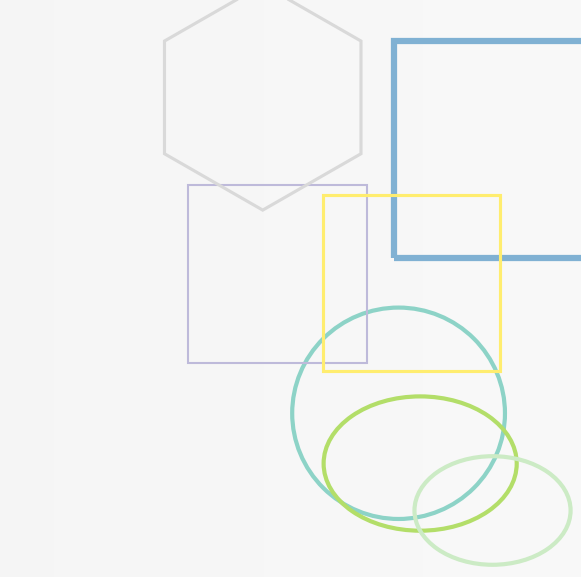[{"shape": "circle", "thickness": 2, "radius": 0.92, "center": [0.686, 0.284]}, {"shape": "square", "thickness": 1, "radius": 0.77, "center": [0.477, 0.525]}, {"shape": "square", "thickness": 3, "radius": 0.94, "center": [0.866, 0.741]}, {"shape": "oval", "thickness": 2, "radius": 0.83, "center": [0.723, 0.196]}, {"shape": "hexagon", "thickness": 1.5, "radius": 0.98, "center": [0.452, 0.83]}, {"shape": "oval", "thickness": 2, "radius": 0.67, "center": [0.847, 0.115]}, {"shape": "square", "thickness": 1.5, "radius": 0.76, "center": [0.708, 0.509]}]